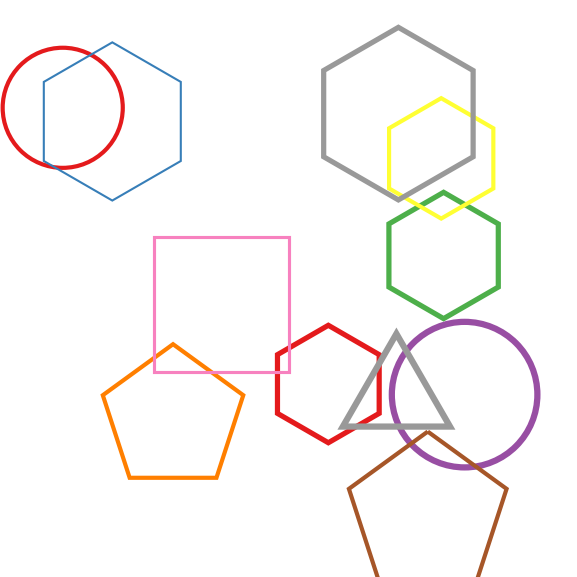[{"shape": "hexagon", "thickness": 2.5, "radius": 0.51, "center": [0.569, 0.334]}, {"shape": "circle", "thickness": 2, "radius": 0.52, "center": [0.109, 0.812]}, {"shape": "hexagon", "thickness": 1, "radius": 0.68, "center": [0.194, 0.789]}, {"shape": "hexagon", "thickness": 2.5, "radius": 0.55, "center": [0.768, 0.557]}, {"shape": "circle", "thickness": 3, "radius": 0.63, "center": [0.805, 0.316]}, {"shape": "pentagon", "thickness": 2, "radius": 0.64, "center": [0.3, 0.275]}, {"shape": "hexagon", "thickness": 2, "radius": 0.52, "center": [0.764, 0.725]}, {"shape": "pentagon", "thickness": 2, "radius": 0.72, "center": [0.741, 0.108]}, {"shape": "square", "thickness": 1.5, "radius": 0.59, "center": [0.383, 0.472]}, {"shape": "triangle", "thickness": 3, "radius": 0.54, "center": [0.686, 0.314]}, {"shape": "hexagon", "thickness": 2.5, "radius": 0.75, "center": [0.69, 0.802]}]